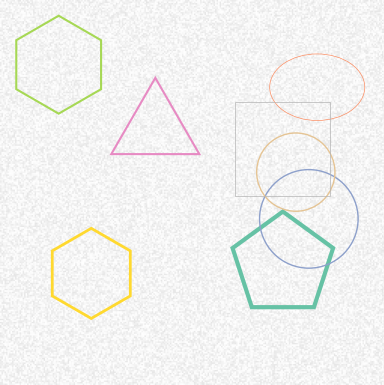[{"shape": "pentagon", "thickness": 3, "radius": 0.69, "center": [0.735, 0.313]}, {"shape": "oval", "thickness": 0.5, "radius": 0.62, "center": [0.824, 0.773]}, {"shape": "circle", "thickness": 1, "radius": 0.64, "center": [0.802, 0.431]}, {"shape": "triangle", "thickness": 1.5, "radius": 0.66, "center": [0.403, 0.666]}, {"shape": "hexagon", "thickness": 1.5, "radius": 0.64, "center": [0.152, 0.832]}, {"shape": "hexagon", "thickness": 2, "radius": 0.59, "center": [0.237, 0.29]}, {"shape": "circle", "thickness": 1, "radius": 0.51, "center": [0.768, 0.553]}, {"shape": "square", "thickness": 0.5, "radius": 0.61, "center": [0.734, 0.612]}]